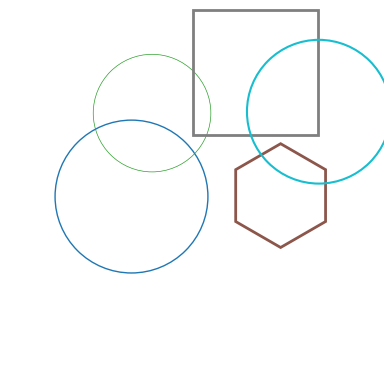[{"shape": "circle", "thickness": 1, "radius": 0.99, "center": [0.342, 0.489]}, {"shape": "circle", "thickness": 0.5, "radius": 0.76, "center": [0.395, 0.706]}, {"shape": "hexagon", "thickness": 2, "radius": 0.67, "center": [0.729, 0.492]}, {"shape": "square", "thickness": 2, "radius": 0.81, "center": [0.663, 0.812]}, {"shape": "circle", "thickness": 1.5, "radius": 0.93, "center": [0.828, 0.71]}]